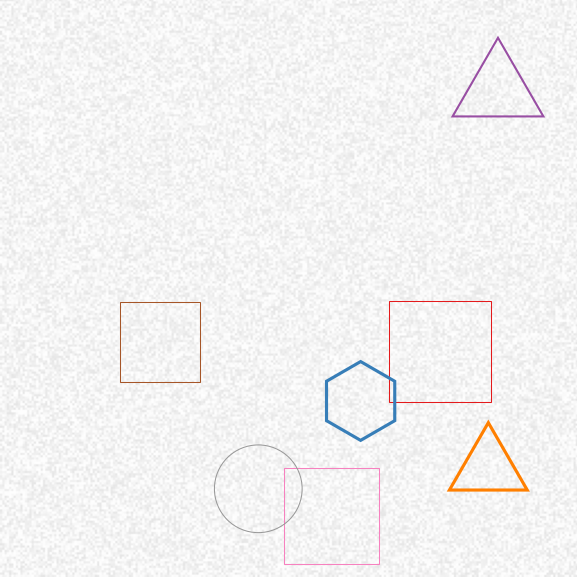[{"shape": "square", "thickness": 0.5, "radius": 0.44, "center": [0.762, 0.391]}, {"shape": "hexagon", "thickness": 1.5, "radius": 0.34, "center": [0.624, 0.305]}, {"shape": "triangle", "thickness": 1, "radius": 0.45, "center": [0.862, 0.843]}, {"shape": "triangle", "thickness": 1.5, "radius": 0.39, "center": [0.846, 0.189]}, {"shape": "square", "thickness": 0.5, "radius": 0.35, "center": [0.277, 0.407]}, {"shape": "square", "thickness": 0.5, "radius": 0.42, "center": [0.574, 0.106]}, {"shape": "circle", "thickness": 0.5, "radius": 0.38, "center": [0.447, 0.153]}]